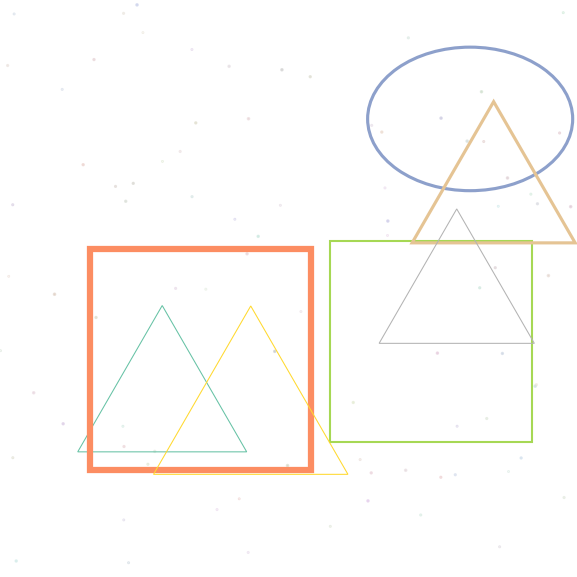[{"shape": "triangle", "thickness": 0.5, "radius": 0.84, "center": [0.281, 0.301]}, {"shape": "square", "thickness": 3, "radius": 0.96, "center": [0.347, 0.377]}, {"shape": "oval", "thickness": 1.5, "radius": 0.89, "center": [0.814, 0.793]}, {"shape": "square", "thickness": 1, "radius": 0.87, "center": [0.746, 0.408]}, {"shape": "triangle", "thickness": 0.5, "radius": 0.97, "center": [0.434, 0.275]}, {"shape": "triangle", "thickness": 1.5, "radius": 0.81, "center": [0.855, 0.66]}, {"shape": "triangle", "thickness": 0.5, "radius": 0.78, "center": [0.791, 0.482]}]